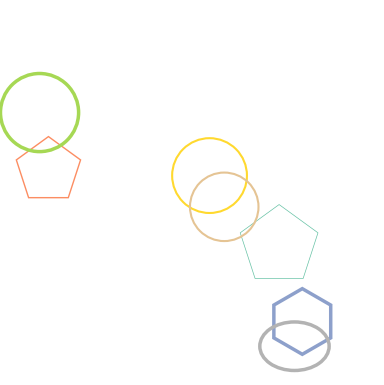[{"shape": "pentagon", "thickness": 0.5, "radius": 0.53, "center": [0.725, 0.363]}, {"shape": "pentagon", "thickness": 1, "radius": 0.44, "center": [0.126, 0.558]}, {"shape": "hexagon", "thickness": 2.5, "radius": 0.43, "center": [0.785, 0.165]}, {"shape": "circle", "thickness": 2.5, "radius": 0.51, "center": [0.103, 0.708]}, {"shape": "circle", "thickness": 1.5, "radius": 0.49, "center": [0.544, 0.544]}, {"shape": "circle", "thickness": 1.5, "radius": 0.44, "center": [0.582, 0.463]}, {"shape": "oval", "thickness": 2.5, "radius": 0.45, "center": [0.765, 0.101]}]